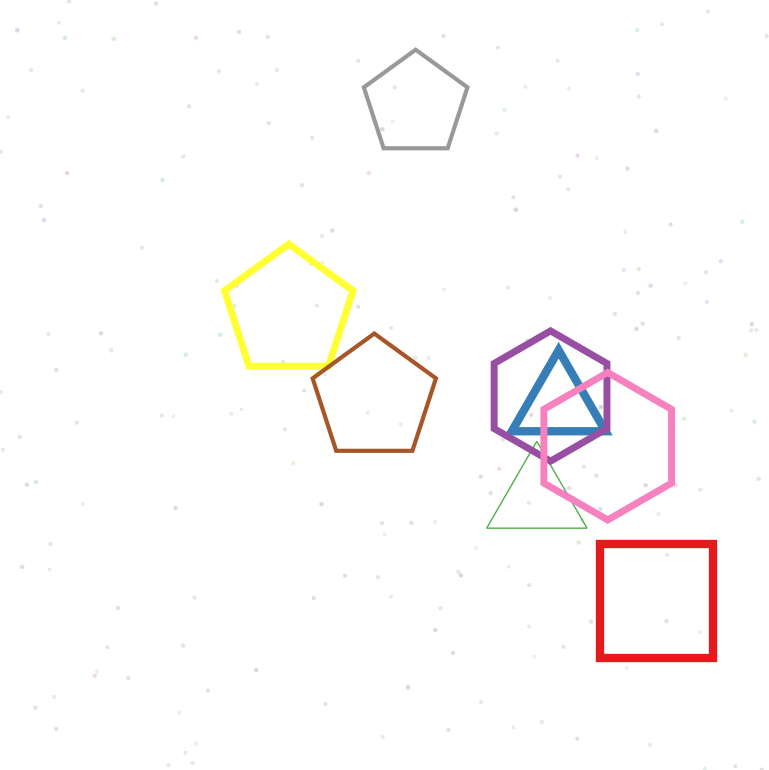[{"shape": "square", "thickness": 3, "radius": 0.37, "center": [0.852, 0.22]}, {"shape": "triangle", "thickness": 3, "radius": 0.35, "center": [0.725, 0.475]}, {"shape": "triangle", "thickness": 0.5, "radius": 0.38, "center": [0.697, 0.352]}, {"shape": "hexagon", "thickness": 2.5, "radius": 0.42, "center": [0.715, 0.486]}, {"shape": "pentagon", "thickness": 2.5, "radius": 0.44, "center": [0.375, 0.595]}, {"shape": "pentagon", "thickness": 1.5, "radius": 0.42, "center": [0.486, 0.483]}, {"shape": "hexagon", "thickness": 2.5, "radius": 0.48, "center": [0.789, 0.42]}, {"shape": "pentagon", "thickness": 1.5, "radius": 0.35, "center": [0.54, 0.865]}]